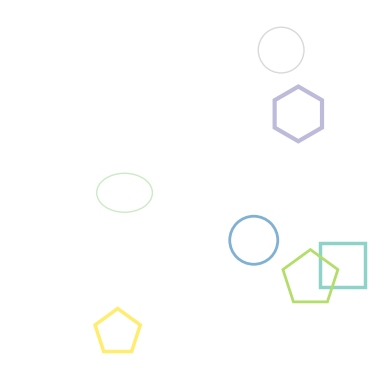[{"shape": "square", "thickness": 2.5, "radius": 0.29, "center": [0.889, 0.312]}, {"shape": "hexagon", "thickness": 3, "radius": 0.36, "center": [0.775, 0.704]}, {"shape": "circle", "thickness": 2, "radius": 0.31, "center": [0.659, 0.376]}, {"shape": "pentagon", "thickness": 2, "radius": 0.38, "center": [0.806, 0.277]}, {"shape": "circle", "thickness": 1, "radius": 0.3, "center": [0.73, 0.87]}, {"shape": "oval", "thickness": 1, "radius": 0.36, "center": [0.323, 0.499]}, {"shape": "pentagon", "thickness": 2.5, "radius": 0.31, "center": [0.306, 0.137]}]